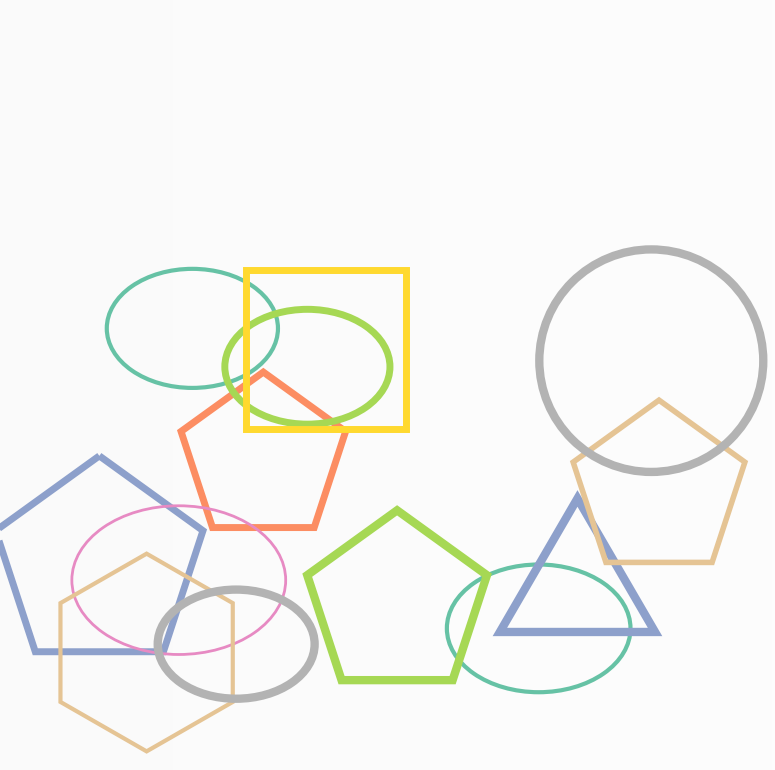[{"shape": "oval", "thickness": 1.5, "radius": 0.59, "center": [0.695, 0.184]}, {"shape": "oval", "thickness": 1.5, "radius": 0.55, "center": [0.248, 0.574]}, {"shape": "pentagon", "thickness": 2.5, "radius": 0.56, "center": [0.34, 0.405]}, {"shape": "triangle", "thickness": 3, "radius": 0.58, "center": [0.745, 0.237]}, {"shape": "pentagon", "thickness": 2.5, "radius": 0.7, "center": [0.128, 0.267]}, {"shape": "oval", "thickness": 1, "radius": 0.69, "center": [0.231, 0.247]}, {"shape": "pentagon", "thickness": 3, "radius": 0.61, "center": [0.512, 0.215]}, {"shape": "oval", "thickness": 2.5, "radius": 0.53, "center": [0.397, 0.524]}, {"shape": "square", "thickness": 2.5, "radius": 0.52, "center": [0.421, 0.546]}, {"shape": "hexagon", "thickness": 1.5, "radius": 0.64, "center": [0.189, 0.153]}, {"shape": "pentagon", "thickness": 2, "radius": 0.58, "center": [0.85, 0.364]}, {"shape": "circle", "thickness": 3, "radius": 0.72, "center": [0.84, 0.532]}, {"shape": "oval", "thickness": 3, "radius": 0.51, "center": [0.305, 0.163]}]